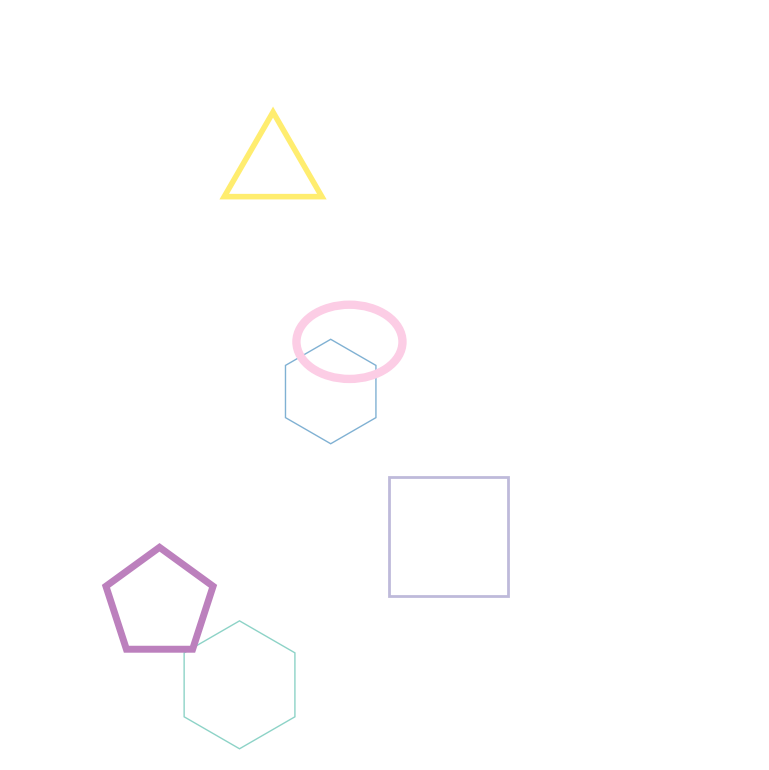[{"shape": "hexagon", "thickness": 0.5, "radius": 0.42, "center": [0.311, 0.111]}, {"shape": "square", "thickness": 1, "radius": 0.39, "center": [0.582, 0.303]}, {"shape": "hexagon", "thickness": 0.5, "radius": 0.34, "center": [0.429, 0.492]}, {"shape": "oval", "thickness": 3, "radius": 0.34, "center": [0.454, 0.556]}, {"shape": "pentagon", "thickness": 2.5, "radius": 0.37, "center": [0.207, 0.216]}, {"shape": "triangle", "thickness": 2, "radius": 0.37, "center": [0.355, 0.781]}]